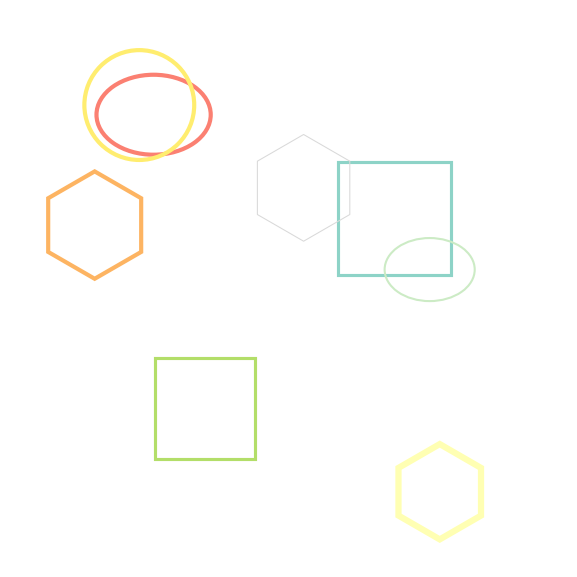[{"shape": "square", "thickness": 1.5, "radius": 0.49, "center": [0.683, 0.621]}, {"shape": "hexagon", "thickness": 3, "radius": 0.41, "center": [0.761, 0.148]}, {"shape": "oval", "thickness": 2, "radius": 0.49, "center": [0.266, 0.8]}, {"shape": "hexagon", "thickness": 2, "radius": 0.46, "center": [0.164, 0.609]}, {"shape": "square", "thickness": 1.5, "radius": 0.43, "center": [0.355, 0.292]}, {"shape": "hexagon", "thickness": 0.5, "radius": 0.46, "center": [0.526, 0.674]}, {"shape": "oval", "thickness": 1, "radius": 0.39, "center": [0.744, 0.532]}, {"shape": "circle", "thickness": 2, "radius": 0.48, "center": [0.241, 0.817]}]